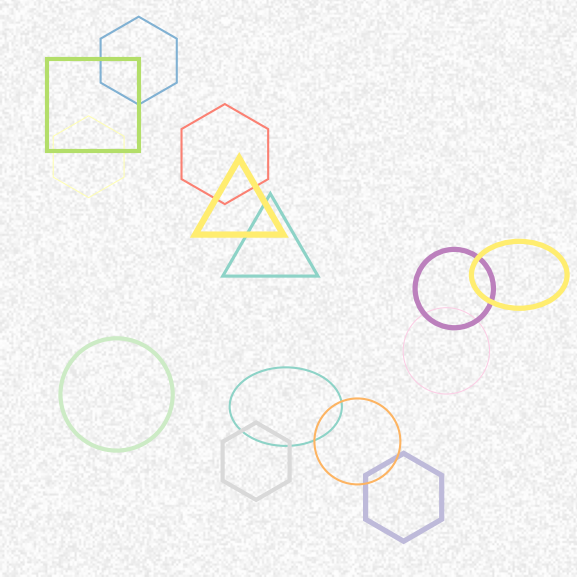[{"shape": "oval", "thickness": 1, "radius": 0.49, "center": [0.495, 0.295]}, {"shape": "triangle", "thickness": 1.5, "radius": 0.48, "center": [0.468, 0.569]}, {"shape": "hexagon", "thickness": 0.5, "radius": 0.35, "center": [0.154, 0.728]}, {"shape": "hexagon", "thickness": 2.5, "radius": 0.38, "center": [0.699, 0.138]}, {"shape": "hexagon", "thickness": 1, "radius": 0.43, "center": [0.389, 0.732]}, {"shape": "hexagon", "thickness": 1, "radius": 0.38, "center": [0.24, 0.894]}, {"shape": "circle", "thickness": 1, "radius": 0.37, "center": [0.619, 0.235]}, {"shape": "square", "thickness": 2, "radius": 0.4, "center": [0.161, 0.818]}, {"shape": "circle", "thickness": 0.5, "radius": 0.37, "center": [0.773, 0.392]}, {"shape": "hexagon", "thickness": 2, "radius": 0.33, "center": [0.443, 0.201]}, {"shape": "circle", "thickness": 2.5, "radius": 0.34, "center": [0.787, 0.499]}, {"shape": "circle", "thickness": 2, "radius": 0.49, "center": [0.202, 0.316]}, {"shape": "oval", "thickness": 2.5, "radius": 0.41, "center": [0.899, 0.523]}, {"shape": "triangle", "thickness": 3, "radius": 0.44, "center": [0.414, 0.637]}]